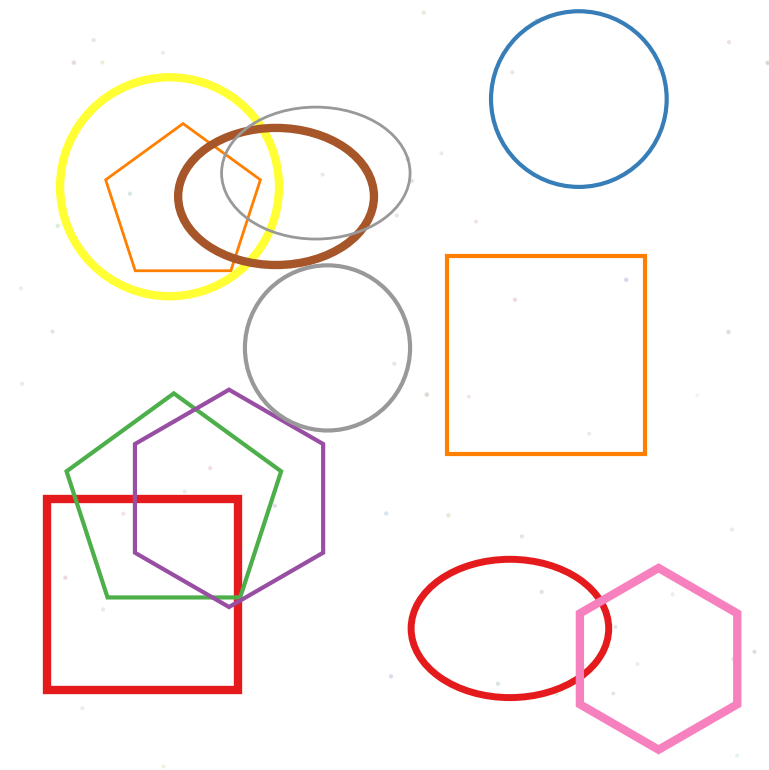[{"shape": "square", "thickness": 3, "radius": 0.62, "center": [0.185, 0.228]}, {"shape": "oval", "thickness": 2.5, "radius": 0.64, "center": [0.662, 0.184]}, {"shape": "circle", "thickness": 1.5, "radius": 0.57, "center": [0.752, 0.871]}, {"shape": "pentagon", "thickness": 1.5, "radius": 0.73, "center": [0.226, 0.343]}, {"shape": "hexagon", "thickness": 1.5, "radius": 0.71, "center": [0.297, 0.353]}, {"shape": "pentagon", "thickness": 1, "radius": 0.53, "center": [0.238, 0.734]}, {"shape": "square", "thickness": 1.5, "radius": 0.64, "center": [0.709, 0.539]}, {"shape": "circle", "thickness": 3, "radius": 0.71, "center": [0.22, 0.757]}, {"shape": "oval", "thickness": 3, "radius": 0.64, "center": [0.359, 0.745]}, {"shape": "hexagon", "thickness": 3, "radius": 0.59, "center": [0.855, 0.144]}, {"shape": "oval", "thickness": 1, "radius": 0.61, "center": [0.41, 0.775]}, {"shape": "circle", "thickness": 1.5, "radius": 0.54, "center": [0.425, 0.548]}]